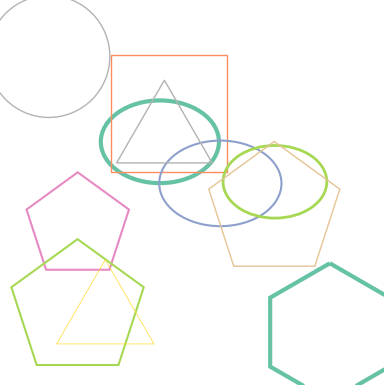[{"shape": "oval", "thickness": 3, "radius": 0.77, "center": [0.415, 0.632]}, {"shape": "hexagon", "thickness": 3, "radius": 0.89, "center": [0.857, 0.137]}, {"shape": "square", "thickness": 1, "radius": 0.75, "center": [0.44, 0.705]}, {"shape": "oval", "thickness": 1.5, "radius": 0.79, "center": [0.572, 0.524]}, {"shape": "pentagon", "thickness": 1.5, "radius": 0.7, "center": [0.202, 0.413]}, {"shape": "oval", "thickness": 2, "radius": 0.67, "center": [0.714, 0.528]}, {"shape": "pentagon", "thickness": 1.5, "radius": 0.9, "center": [0.201, 0.198]}, {"shape": "triangle", "thickness": 0.5, "radius": 0.73, "center": [0.274, 0.18]}, {"shape": "pentagon", "thickness": 1, "radius": 0.9, "center": [0.712, 0.453]}, {"shape": "triangle", "thickness": 1, "radius": 0.72, "center": [0.427, 0.648]}, {"shape": "circle", "thickness": 1, "radius": 0.79, "center": [0.127, 0.853]}]